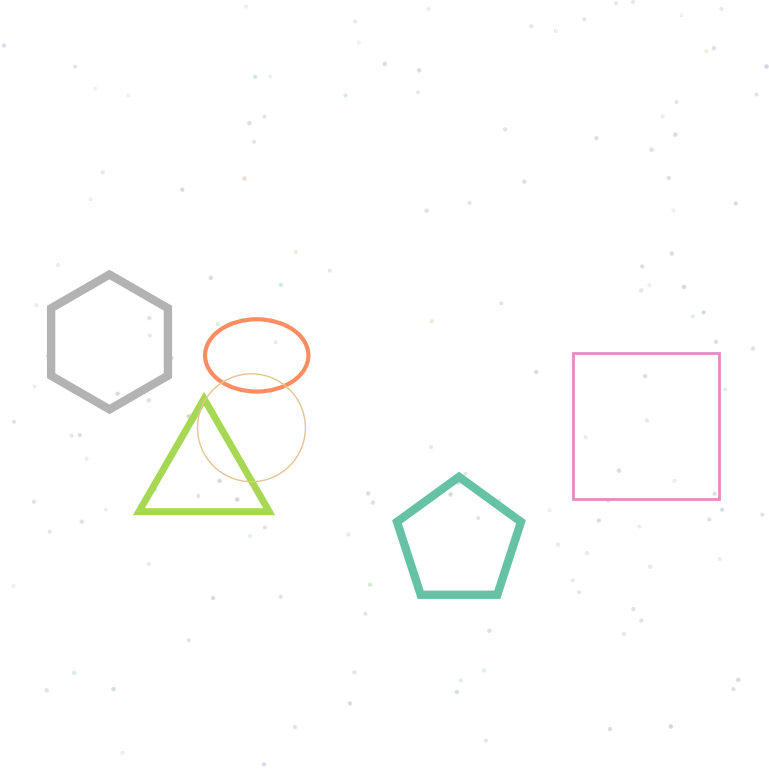[{"shape": "pentagon", "thickness": 3, "radius": 0.42, "center": [0.596, 0.296]}, {"shape": "oval", "thickness": 1.5, "radius": 0.34, "center": [0.333, 0.538]}, {"shape": "square", "thickness": 1, "radius": 0.47, "center": [0.839, 0.447]}, {"shape": "triangle", "thickness": 2.5, "radius": 0.49, "center": [0.265, 0.384]}, {"shape": "circle", "thickness": 0.5, "radius": 0.35, "center": [0.327, 0.444]}, {"shape": "hexagon", "thickness": 3, "radius": 0.44, "center": [0.142, 0.556]}]